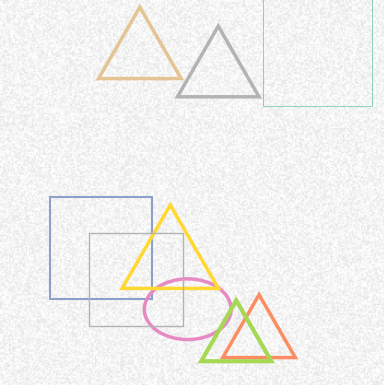[{"shape": "square", "thickness": 0.5, "radius": 0.71, "center": [0.824, 0.868]}, {"shape": "triangle", "thickness": 2.5, "radius": 0.54, "center": [0.673, 0.126]}, {"shape": "square", "thickness": 1.5, "radius": 0.66, "center": [0.261, 0.355]}, {"shape": "oval", "thickness": 2.5, "radius": 0.56, "center": [0.488, 0.197]}, {"shape": "triangle", "thickness": 3, "radius": 0.53, "center": [0.614, 0.114]}, {"shape": "triangle", "thickness": 2.5, "radius": 0.72, "center": [0.442, 0.323]}, {"shape": "triangle", "thickness": 2.5, "radius": 0.62, "center": [0.363, 0.858]}, {"shape": "square", "thickness": 1, "radius": 0.6, "center": [0.353, 0.275]}, {"shape": "triangle", "thickness": 2.5, "radius": 0.61, "center": [0.567, 0.81]}]